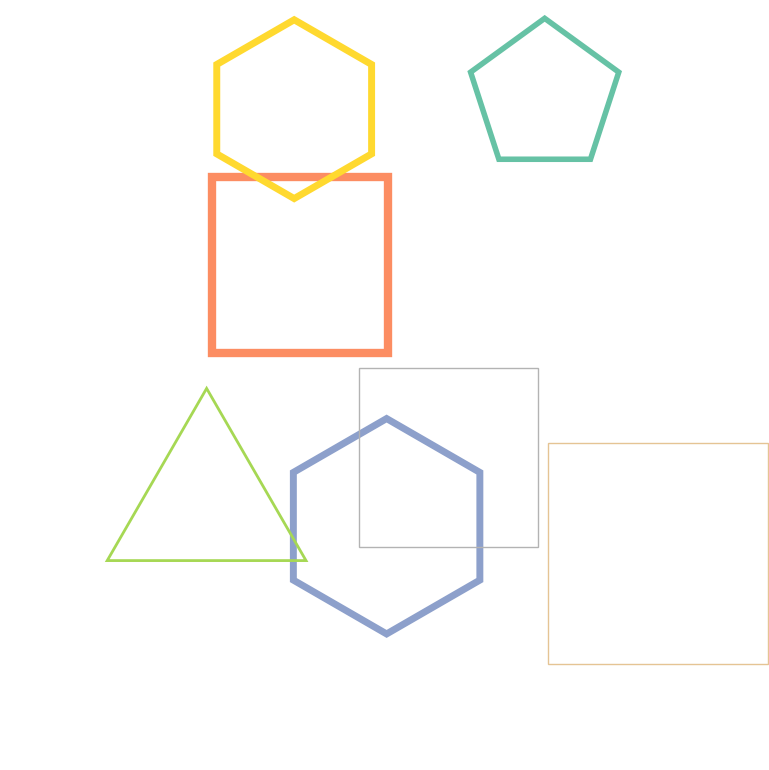[{"shape": "pentagon", "thickness": 2, "radius": 0.51, "center": [0.707, 0.875]}, {"shape": "square", "thickness": 3, "radius": 0.57, "center": [0.39, 0.656]}, {"shape": "hexagon", "thickness": 2.5, "radius": 0.7, "center": [0.502, 0.317]}, {"shape": "triangle", "thickness": 1, "radius": 0.75, "center": [0.268, 0.346]}, {"shape": "hexagon", "thickness": 2.5, "radius": 0.58, "center": [0.382, 0.858]}, {"shape": "square", "thickness": 0.5, "radius": 0.72, "center": [0.855, 0.281]}, {"shape": "square", "thickness": 0.5, "radius": 0.58, "center": [0.582, 0.405]}]